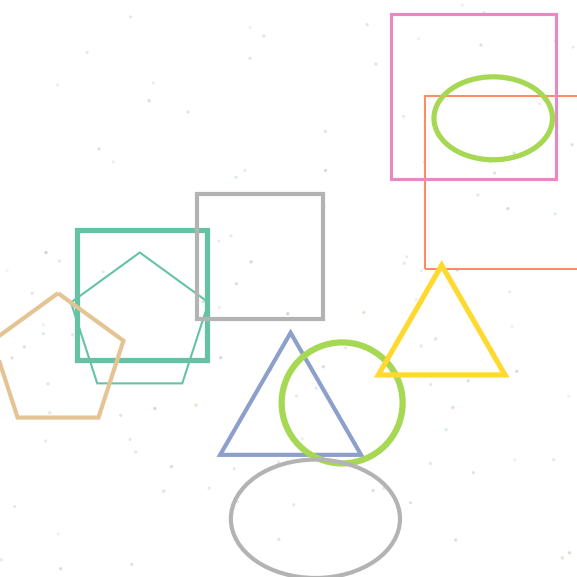[{"shape": "pentagon", "thickness": 1, "radius": 0.63, "center": [0.242, 0.437]}, {"shape": "square", "thickness": 2.5, "radius": 0.56, "center": [0.246, 0.488]}, {"shape": "square", "thickness": 1, "radius": 0.75, "center": [0.886, 0.683]}, {"shape": "triangle", "thickness": 2, "radius": 0.7, "center": [0.503, 0.282]}, {"shape": "square", "thickness": 1.5, "radius": 0.71, "center": [0.82, 0.833]}, {"shape": "oval", "thickness": 2.5, "radius": 0.51, "center": [0.854, 0.794]}, {"shape": "circle", "thickness": 3, "radius": 0.52, "center": [0.592, 0.301]}, {"shape": "triangle", "thickness": 2.5, "radius": 0.63, "center": [0.765, 0.413]}, {"shape": "pentagon", "thickness": 2, "radius": 0.6, "center": [0.1, 0.372]}, {"shape": "square", "thickness": 2, "radius": 0.54, "center": [0.45, 0.555]}, {"shape": "oval", "thickness": 2, "radius": 0.73, "center": [0.546, 0.101]}]